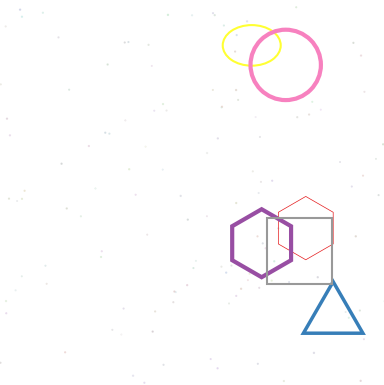[{"shape": "hexagon", "thickness": 0.5, "radius": 0.41, "center": [0.794, 0.408]}, {"shape": "triangle", "thickness": 2.5, "radius": 0.45, "center": [0.865, 0.179]}, {"shape": "hexagon", "thickness": 3, "radius": 0.44, "center": [0.68, 0.368]}, {"shape": "oval", "thickness": 1.5, "radius": 0.38, "center": [0.654, 0.882]}, {"shape": "circle", "thickness": 3, "radius": 0.46, "center": [0.742, 0.831]}, {"shape": "square", "thickness": 1.5, "radius": 0.43, "center": [0.778, 0.348]}]